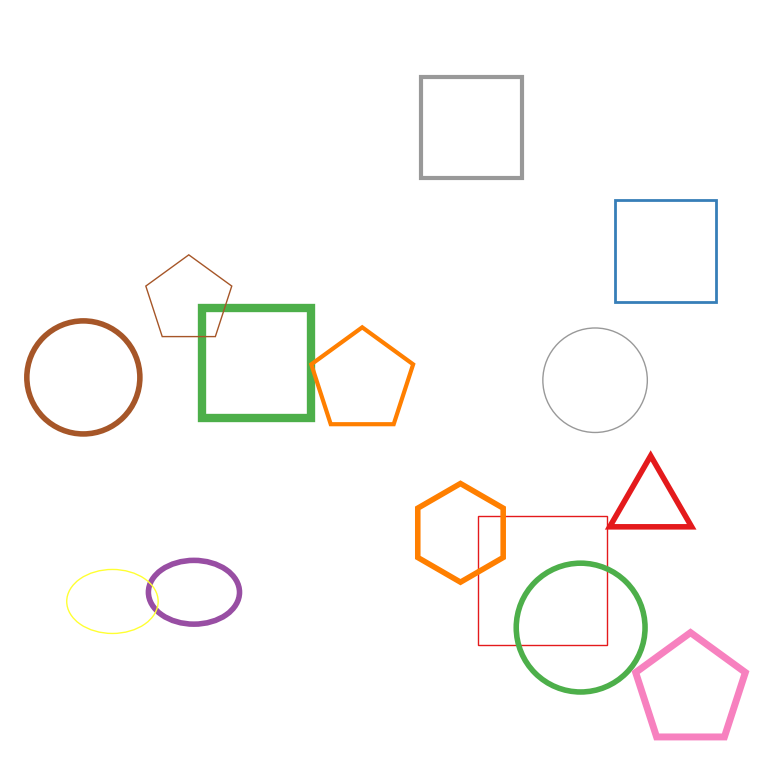[{"shape": "square", "thickness": 0.5, "radius": 0.42, "center": [0.704, 0.247]}, {"shape": "triangle", "thickness": 2, "radius": 0.31, "center": [0.845, 0.347]}, {"shape": "square", "thickness": 1, "radius": 0.33, "center": [0.864, 0.674]}, {"shape": "circle", "thickness": 2, "radius": 0.42, "center": [0.754, 0.185]}, {"shape": "square", "thickness": 3, "radius": 0.35, "center": [0.333, 0.528]}, {"shape": "oval", "thickness": 2, "radius": 0.3, "center": [0.252, 0.231]}, {"shape": "pentagon", "thickness": 1.5, "radius": 0.35, "center": [0.47, 0.505]}, {"shape": "hexagon", "thickness": 2, "radius": 0.32, "center": [0.598, 0.308]}, {"shape": "oval", "thickness": 0.5, "radius": 0.3, "center": [0.146, 0.219]}, {"shape": "circle", "thickness": 2, "radius": 0.37, "center": [0.108, 0.51]}, {"shape": "pentagon", "thickness": 0.5, "radius": 0.29, "center": [0.245, 0.61]}, {"shape": "pentagon", "thickness": 2.5, "radius": 0.37, "center": [0.897, 0.104]}, {"shape": "circle", "thickness": 0.5, "radius": 0.34, "center": [0.773, 0.506]}, {"shape": "square", "thickness": 1.5, "radius": 0.33, "center": [0.612, 0.834]}]